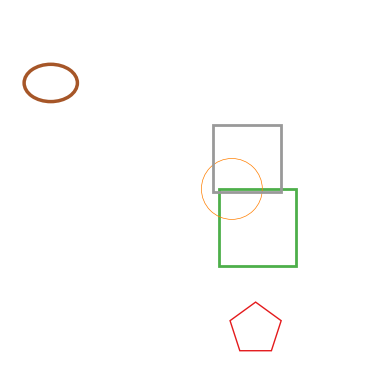[{"shape": "pentagon", "thickness": 1, "radius": 0.35, "center": [0.664, 0.146]}, {"shape": "square", "thickness": 2, "radius": 0.5, "center": [0.669, 0.409]}, {"shape": "circle", "thickness": 0.5, "radius": 0.4, "center": [0.602, 0.509]}, {"shape": "oval", "thickness": 2.5, "radius": 0.35, "center": [0.132, 0.785]}, {"shape": "square", "thickness": 2, "radius": 0.44, "center": [0.641, 0.589]}]